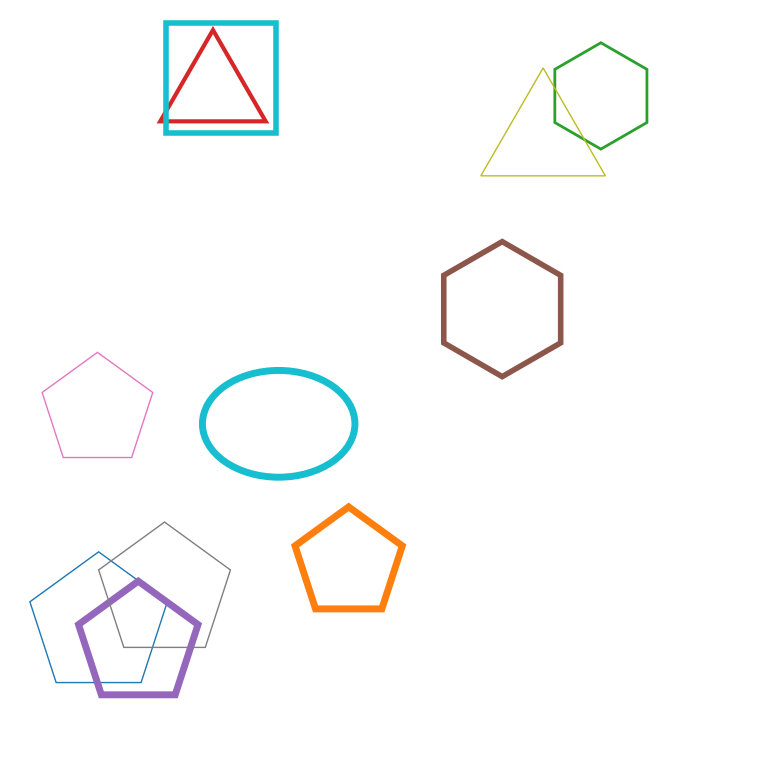[{"shape": "pentagon", "thickness": 0.5, "radius": 0.47, "center": [0.128, 0.189]}, {"shape": "pentagon", "thickness": 2.5, "radius": 0.37, "center": [0.453, 0.268]}, {"shape": "hexagon", "thickness": 1, "radius": 0.35, "center": [0.78, 0.875]}, {"shape": "triangle", "thickness": 1.5, "radius": 0.4, "center": [0.277, 0.882]}, {"shape": "pentagon", "thickness": 2.5, "radius": 0.41, "center": [0.18, 0.164]}, {"shape": "hexagon", "thickness": 2, "radius": 0.44, "center": [0.652, 0.599]}, {"shape": "pentagon", "thickness": 0.5, "radius": 0.38, "center": [0.127, 0.467]}, {"shape": "pentagon", "thickness": 0.5, "radius": 0.45, "center": [0.214, 0.232]}, {"shape": "triangle", "thickness": 0.5, "radius": 0.47, "center": [0.705, 0.818]}, {"shape": "square", "thickness": 2, "radius": 0.36, "center": [0.287, 0.899]}, {"shape": "oval", "thickness": 2.5, "radius": 0.5, "center": [0.362, 0.45]}]